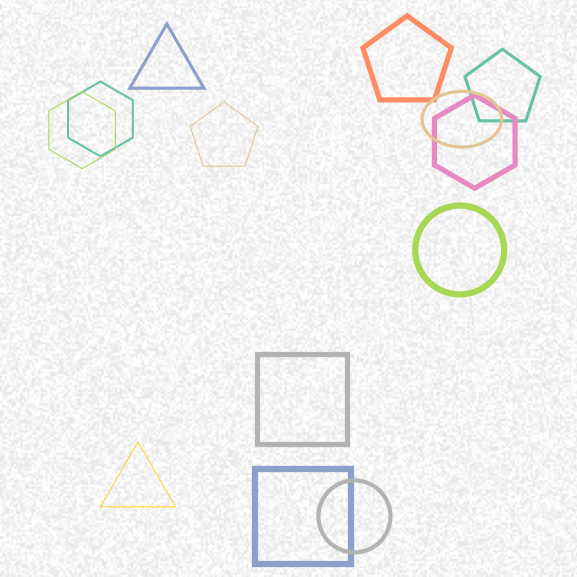[{"shape": "pentagon", "thickness": 1.5, "radius": 0.34, "center": [0.87, 0.845]}, {"shape": "hexagon", "thickness": 1, "radius": 0.32, "center": [0.174, 0.793]}, {"shape": "pentagon", "thickness": 2.5, "radius": 0.4, "center": [0.705, 0.891]}, {"shape": "triangle", "thickness": 1.5, "radius": 0.37, "center": [0.289, 0.884]}, {"shape": "square", "thickness": 3, "radius": 0.41, "center": [0.524, 0.105]}, {"shape": "hexagon", "thickness": 2.5, "radius": 0.4, "center": [0.822, 0.754]}, {"shape": "circle", "thickness": 3, "radius": 0.38, "center": [0.796, 0.566]}, {"shape": "hexagon", "thickness": 0.5, "radius": 0.33, "center": [0.142, 0.774]}, {"shape": "triangle", "thickness": 0.5, "radius": 0.38, "center": [0.239, 0.159]}, {"shape": "oval", "thickness": 1.5, "radius": 0.34, "center": [0.8, 0.793]}, {"shape": "pentagon", "thickness": 0.5, "radius": 0.31, "center": [0.388, 0.761]}, {"shape": "circle", "thickness": 2, "radius": 0.31, "center": [0.614, 0.105]}, {"shape": "square", "thickness": 2.5, "radius": 0.39, "center": [0.523, 0.308]}]